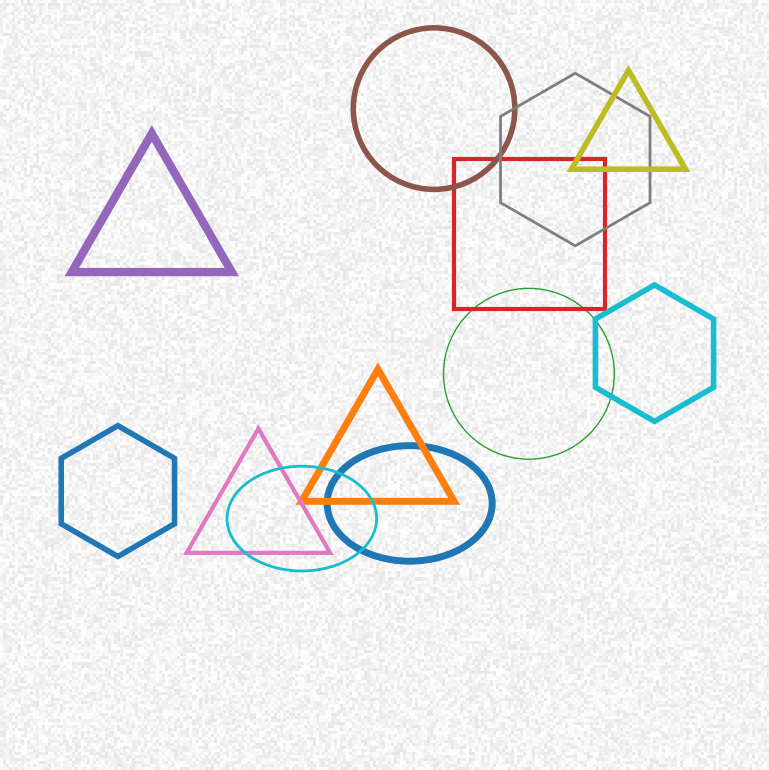[{"shape": "oval", "thickness": 2.5, "radius": 0.54, "center": [0.532, 0.346]}, {"shape": "hexagon", "thickness": 2, "radius": 0.42, "center": [0.153, 0.362]}, {"shape": "triangle", "thickness": 2.5, "radius": 0.57, "center": [0.491, 0.406]}, {"shape": "circle", "thickness": 0.5, "radius": 0.55, "center": [0.687, 0.515]}, {"shape": "square", "thickness": 1.5, "radius": 0.49, "center": [0.688, 0.696]}, {"shape": "triangle", "thickness": 3, "radius": 0.6, "center": [0.197, 0.707]}, {"shape": "circle", "thickness": 2, "radius": 0.52, "center": [0.564, 0.859]}, {"shape": "triangle", "thickness": 1.5, "radius": 0.54, "center": [0.336, 0.336]}, {"shape": "hexagon", "thickness": 1, "radius": 0.56, "center": [0.747, 0.793]}, {"shape": "triangle", "thickness": 2, "radius": 0.43, "center": [0.816, 0.823]}, {"shape": "oval", "thickness": 1, "radius": 0.49, "center": [0.392, 0.327]}, {"shape": "hexagon", "thickness": 2, "radius": 0.44, "center": [0.85, 0.541]}]